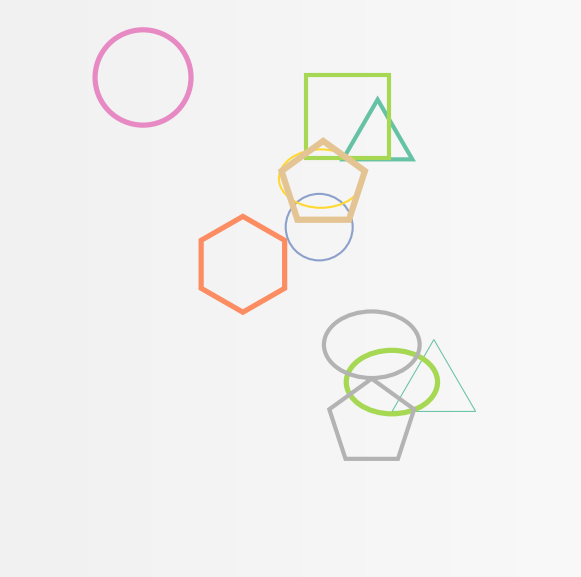[{"shape": "triangle", "thickness": 0.5, "radius": 0.41, "center": [0.746, 0.328]}, {"shape": "triangle", "thickness": 2, "radius": 0.35, "center": [0.65, 0.758]}, {"shape": "hexagon", "thickness": 2.5, "radius": 0.41, "center": [0.418, 0.541]}, {"shape": "circle", "thickness": 1, "radius": 0.29, "center": [0.549, 0.606]}, {"shape": "circle", "thickness": 2.5, "radius": 0.41, "center": [0.246, 0.865]}, {"shape": "square", "thickness": 2, "radius": 0.36, "center": [0.597, 0.798]}, {"shape": "oval", "thickness": 2.5, "radius": 0.39, "center": [0.674, 0.338]}, {"shape": "oval", "thickness": 1, "radius": 0.36, "center": [0.552, 0.69]}, {"shape": "pentagon", "thickness": 3, "radius": 0.38, "center": [0.556, 0.68]}, {"shape": "oval", "thickness": 2, "radius": 0.41, "center": [0.64, 0.402]}, {"shape": "pentagon", "thickness": 2, "radius": 0.38, "center": [0.64, 0.267]}]